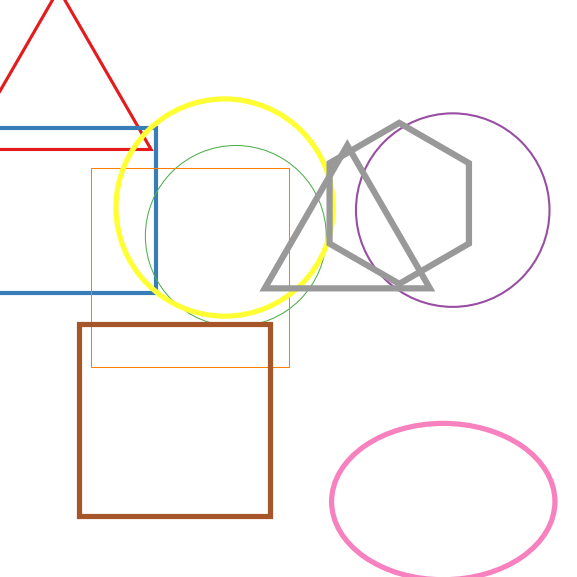[{"shape": "triangle", "thickness": 1.5, "radius": 0.92, "center": [0.102, 0.833]}, {"shape": "square", "thickness": 2, "radius": 0.71, "center": [0.127, 0.635]}, {"shape": "circle", "thickness": 0.5, "radius": 0.78, "center": [0.408, 0.591]}, {"shape": "circle", "thickness": 1, "radius": 0.84, "center": [0.784, 0.635]}, {"shape": "square", "thickness": 0.5, "radius": 0.86, "center": [0.329, 0.536]}, {"shape": "circle", "thickness": 2.5, "radius": 0.94, "center": [0.389, 0.64]}, {"shape": "square", "thickness": 2.5, "radius": 0.83, "center": [0.302, 0.272]}, {"shape": "oval", "thickness": 2.5, "radius": 0.97, "center": [0.768, 0.131]}, {"shape": "triangle", "thickness": 3, "radius": 0.83, "center": [0.601, 0.582]}, {"shape": "hexagon", "thickness": 3, "radius": 0.7, "center": [0.691, 0.647]}]